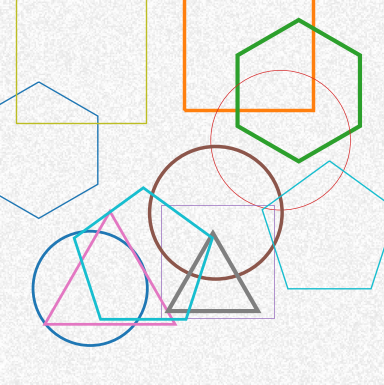[{"shape": "circle", "thickness": 2, "radius": 0.74, "center": [0.234, 0.251]}, {"shape": "hexagon", "thickness": 1, "radius": 0.89, "center": [0.101, 0.61]}, {"shape": "square", "thickness": 2.5, "radius": 0.84, "center": [0.646, 0.883]}, {"shape": "hexagon", "thickness": 3, "radius": 0.92, "center": [0.776, 0.764]}, {"shape": "circle", "thickness": 0.5, "radius": 0.91, "center": [0.729, 0.636]}, {"shape": "square", "thickness": 0.5, "radius": 0.73, "center": [0.565, 0.321]}, {"shape": "circle", "thickness": 2.5, "radius": 0.86, "center": [0.561, 0.447]}, {"shape": "triangle", "thickness": 2, "radius": 0.98, "center": [0.286, 0.255]}, {"shape": "triangle", "thickness": 3, "radius": 0.67, "center": [0.553, 0.259]}, {"shape": "square", "thickness": 1, "radius": 0.84, "center": [0.21, 0.849]}, {"shape": "pentagon", "thickness": 2, "radius": 0.94, "center": [0.372, 0.323]}, {"shape": "pentagon", "thickness": 1, "radius": 0.92, "center": [0.856, 0.398]}]